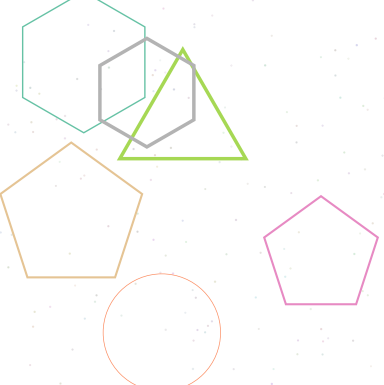[{"shape": "hexagon", "thickness": 1, "radius": 0.92, "center": [0.218, 0.838]}, {"shape": "circle", "thickness": 0.5, "radius": 0.76, "center": [0.42, 0.136]}, {"shape": "pentagon", "thickness": 1.5, "radius": 0.78, "center": [0.834, 0.335]}, {"shape": "triangle", "thickness": 2.5, "radius": 0.94, "center": [0.475, 0.682]}, {"shape": "pentagon", "thickness": 1.5, "radius": 0.97, "center": [0.185, 0.436]}, {"shape": "hexagon", "thickness": 2.5, "radius": 0.7, "center": [0.382, 0.759]}]